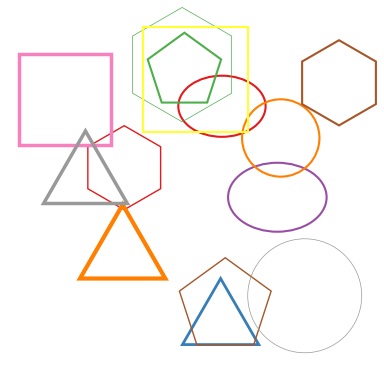[{"shape": "hexagon", "thickness": 1, "radius": 0.55, "center": [0.323, 0.564]}, {"shape": "oval", "thickness": 1.5, "radius": 0.57, "center": [0.577, 0.724]}, {"shape": "triangle", "thickness": 2, "radius": 0.57, "center": [0.573, 0.162]}, {"shape": "pentagon", "thickness": 1.5, "radius": 0.5, "center": [0.479, 0.815]}, {"shape": "hexagon", "thickness": 0.5, "radius": 0.74, "center": [0.473, 0.832]}, {"shape": "oval", "thickness": 1.5, "radius": 0.64, "center": [0.72, 0.488]}, {"shape": "triangle", "thickness": 3, "radius": 0.64, "center": [0.319, 0.341]}, {"shape": "circle", "thickness": 1.5, "radius": 0.5, "center": [0.729, 0.642]}, {"shape": "square", "thickness": 1.5, "radius": 0.68, "center": [0.508, 0.794]}, {"shape": "hexagon", "thickness": 1.5, "radius": 0.55, "center": [0.881, 0.785]}, {"shape": "pentagon", "thickness": 1, "radius": 0.63, "center": [0.585, 0.205]}, {"shape": "square", "thickness": 2.5, "radius": 0.59, "center": [0.168, 0.741]}, {"shape": "triangle", "thickness": 2.5, "radius": 0.63, "center": [0.222, 0.534]}, {"shape": "circle", "thickness": 0.5, "radius": 0.74, "center": [0.791, 0.232]}]